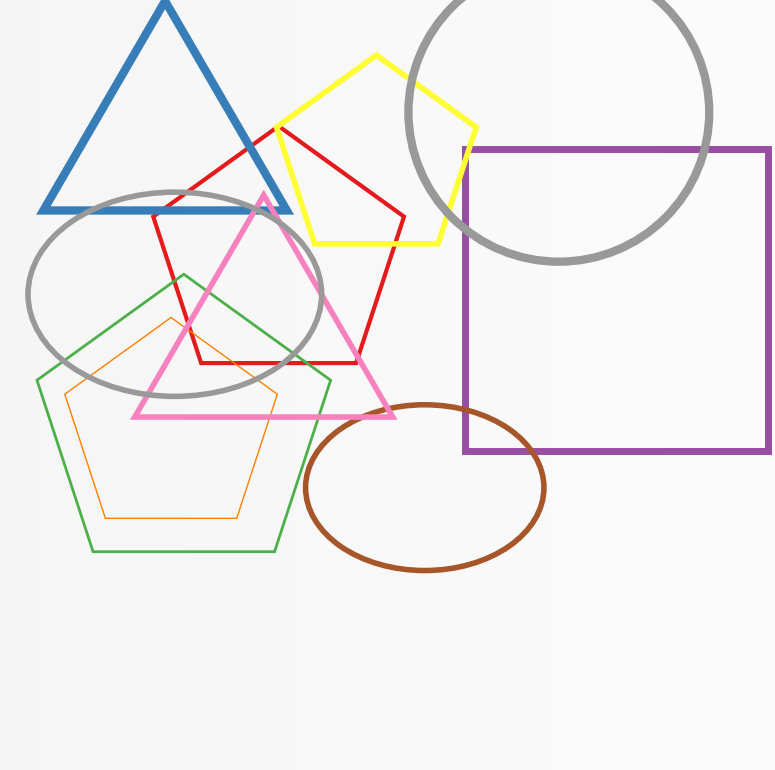[{"shape": "pentagon", "thickness": 1.5, "radius": 0.85, "center": [0.36, 0.666]}, {"shape": "triangle", "thickness": 3, "radius": 0.91, "center": [0.213, 0.817]}, {"shape": "pentagon", "thickness": 1, "radius": 1.0, "center": [0.237, 0.445]}, {"shape": "square", "thickness": 2.5, "radius": 0.98, "center": [0.796, 0.61]}, {"shape": "pentagon", "thickness": 0.5, "radius": 0.72, "center": [0.221, 0.444]}, {"shape": "pentagon", "thickness": 2, "radius": 0.68, "center": [0.486, 0.793]}, {"shape": "oval", "thickness": 2, "radius": 0.77, "center": [0.548, 0.367]}, {"shape": "triangle", "thickness": 2, "radius": 0.96, "center": [0.34, 0.554]}, {"shape": "oval", "thickness": 2, "radius": 0.95, "center": [0.226, 0.618]}, {"shape": "circle", "thickness": 3, "radius": 0.97, "center": [0.721, 0.854]}]